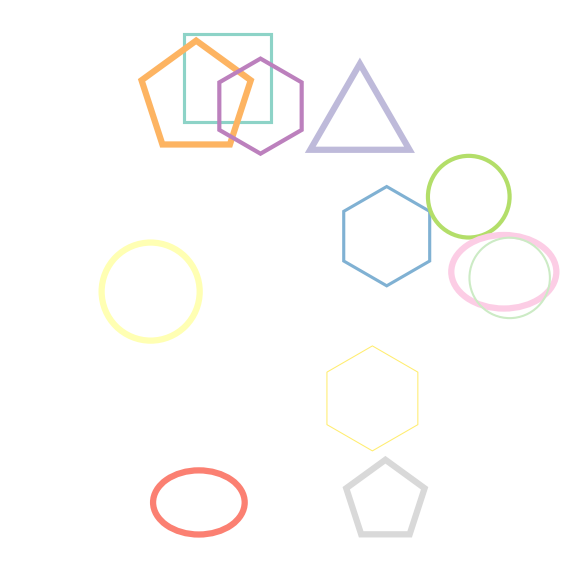[{"shape": "square", "thickness": 1.5, "radius": 0.38, "center": [0.394, 0.865]}, {"shape": "circle", "thickness": 3, "radius": 0.42, "center": [0.261, 0.494]}, {"shape": "triangle", "thickness": 3, "radius": 0.5, "center": [0.623, 0.789]}, {"shape": "oval", "thickness": 3, "radius": 0.4, "center": [0.344, 0.129]}, {"shape": "hexagon", "thickness": 1.5, "radius": 0.43, "center": [0.67, 0.59]}, {"shape": "pentagon", "thickness": 3, "radius": 0.5, "center": [0.34, 0.829]}, {"shape": "circle", "thickness": 2, "radius": 0.35, "center": [0.812, 0.659]}, {"shape": "oval", "thickness": 3, "radius": 0.45, "center": [0.872, 0.529]}, {"shape": "pentagon", "thickness": 3, "radius": 0.36, "center": [0.667, 0.132]}, {"shape": "hexagon", "thickness": 2, "radius": 0.41, "center": [0.451, 0.815]}, {"shape": "circle", "thickness": 1, "radius": 0.35, "center": [0.883, 0.518]}, {"shape": "hexagon", "thickness": 0.5, "radius": 0.45, "center": [0.645, 0.309]}]